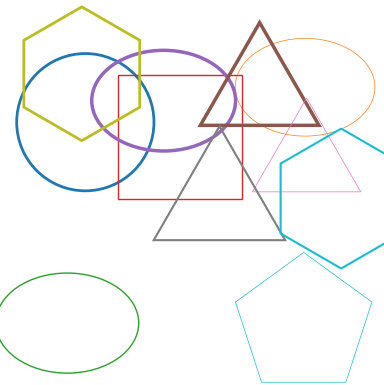[{"shape": "circle", "thickness": 2, "radius": 0.89, "center": [0.222, 0.683]}, {"shape": "oval", "thickness": 0.5, "radius": 0.91, "center": [0.792, 0.773]}, {"shape": "oval", "thickness": 1, "radius": 0.93, "center": [0.175, 0.161]}, {"shape": "square", "thickness": 1, "radius": 0.8, "center": [0.468, 0.644]}, {"shape": "oval", "thickness": 2.5, "radius": 0.93, "center": [0.425, 0.739]}, {"shape": "triangle", "thickness": 2.5, "radius": 0.89, "center": [0.674, 0.763]}, {"shape": "triangle", "thickness": 0.5, "radius": 0.81, "center": [0.796, 0.583]}, {"shape": "triangle", "thickness": 1.5, "radius": 0.99, "center": [0.57, 0.475]}, {"shape": "hexagon", "thickness": 2, "radius": 0.87, "center": [0.212, 0.808]}, {"shape": "pentagon", "thickness": 0.5, "radius": 0.93, "center": [0.789, 0.158]}, {"shape": "hexagon", "thickness": 1.5, "radius": 0.91, "center": [0.886, 0.484]}]